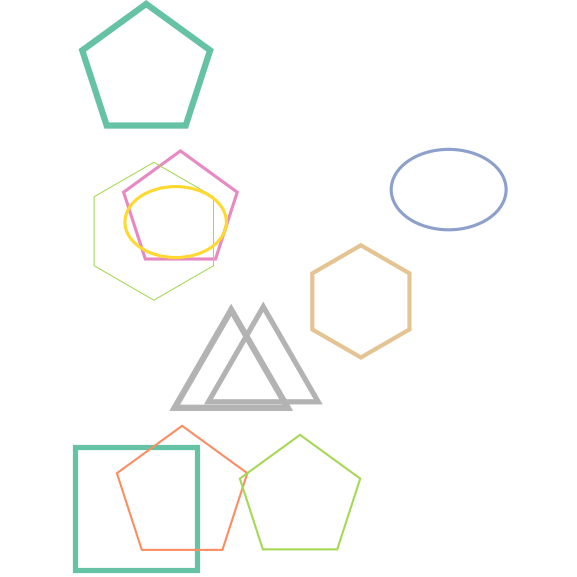[{"shape": "pentagon", "thickness": 3, "radius": 0.58, "center": [0.253, 0.876]}, {"shape": "square", "thickness": 2.5, "radius": 0.53, "center": [0.235, 0.119]}, {"shape": "pentagon", "thickness": 1, "radius": 0.59, "center": [0.315, 0.143]}, {"shape": "oval", "thickness": 1.5, "radius": 0.5, "center": [0.777, 0.671]}, {"shape": "pentagon", "thickness": 1.5, "radius": 0.52, "center": [0.312, 0.634]}, {"shape": "hexagon", "thickness": 0.5, "radius": 0.6, "center": [0.266, 0.599]}, {"shape": "pentagon", "thickness": 1, "radius": 0.55, "center": [0.52, 0.137]}, {"shape": "oval", "thickness": 1.5, "radius": 0.44, "center": [0.304, 0.615]}, {"shape": "hexagon", "thickness": 2, "radius": 0.49, "center": [0.625, 0.477]}, {"shape": "triangle", "thickness": 3, "radius": 0.57, "center": [0.4, 0.349]}, {"shape": "triangle", "thickness": 2.5, "radius": 0.55, "center": [0.456, 0.358]}]